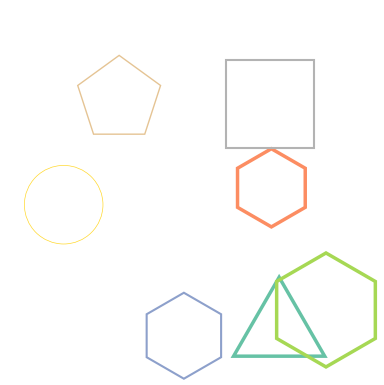[{"shape": "triangle", "thickness": 2.5, "radius": 0.68, "center": [0.725, 0.143]}, {"shape": "hexagon", "thickness": 2.5, "radius": 0.51, "center": [0.705, 0.512]}, {"shape": "hexagon", "thickness": 1.5, "radius": 0.56, "center": [0.478, 0.128]}, {"shape": "hexagon", "thickness": 2.5, "radius": 0.74, "center": [0.847, 0.195]}, {"shape": "circle", "thickness": 0.5, "radius": 0.51, "center": [0.165, 0.468]}, {"shape": "pentagon", "thickness": 1, "radius": 0.57, "center": [0.309, 0.743]}, {"shape": "square", "thickness": 1.5, "radius": 0.57, "center": [0.702, 0.73]}]